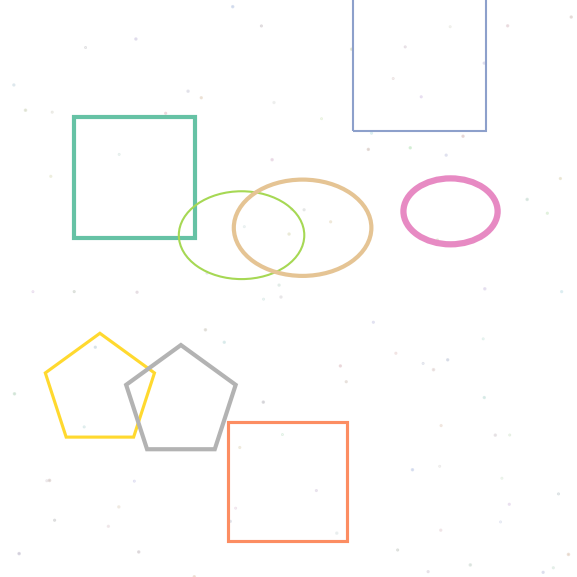[{"shape": "square", "thickness": 2, "radius": 0.52, "center": [0.234, 0.691]}, {"shape": "square", "thickness": 1.5, "radius": 0.52, "center": [0.498, 0.165]}, {"shape": "square", "thickness": 1, "radius": 0.57, "center": [0.727, 0.888]}, {"shape": "oval", "thickness": 3, "radius": 0.41, "center": [0.78, 0.633]}, {"shape": "oval", "thickness": 1, "radius": 0.54, "center": [0.418, 0.592]}, {"shape": "pentagon", "thickness": 1.5, "radius": 0.5, "center": [0.173, 0.323]}, {"shape": "oval", "thickness": 2, "radius": 0.6, "center": [0.524, 0.605]}, {"shape": "pentagon", "thickness": 2, "radius": 0.5, "center": [0.313, 0.302]}]